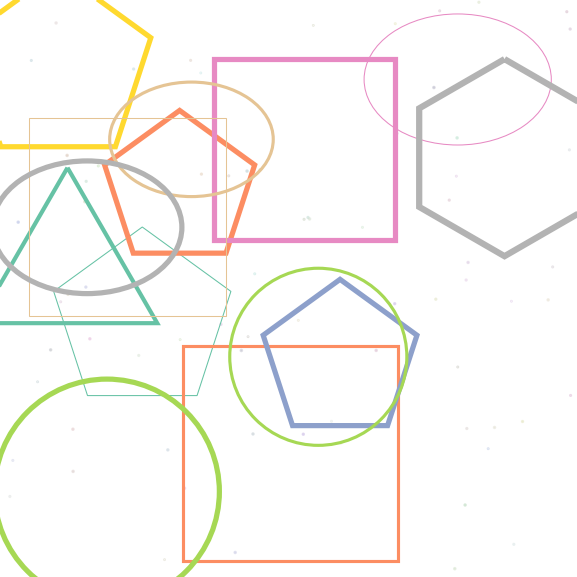[{"shape": "triangle", "thickness": 2, "radius": 0.9, "center": [0.117, 0.529]}, {"shape": "pentagon", "thickness": 0.5, "radius": 0.81, "center": [0.246, 0.445]}, {"shape": "pentagon", "thickness": 2.5, "radius": 0.68, "center": [0.311, 0.671]}, {"shape": "square", "thickness": 1.5, "radius": 0.93, "center": [0.503, 0.214]}, {"shape": "pentagon", "thickness": 2.5, "radius": 0.7, "center": [0.589, 0.375]}, {"shape": "square", "thickness": 2.5, "radius": 0.79, "center": [0.527, 0.74]}, {"shape": "oval", "thickness": 0.5, "radius": 0.81, "center": [0.793, 0.862]}, {"shape": "circle", "thickness": 1.5, "radius": 0.77, "center": [0.551, 0.381]}, {"shape": "circle", "thickness": 2.5, "radius": 0.97, "center": [0.185, 0.148]}, {"shape": "pentagon", "thickness": 2.5, "radius": 0.84, "center": [0.101, 0.882]}, {"shape": "oval", "thickness": 1.5, "radius": 0.71, "center": [0.332, 0.758]}, {"shape": "square", "thickness": 0.5, "radius": 0.86, "center": [0.221, 0.624]}, {"shape": "hexagon", "thickness": 3, "radius": 0.85, "center": [0.874, 0.726]}, {"shape": "oval", "thickness": 2.5, "radius": 0.82, "center": [0.151, 0.606]}]